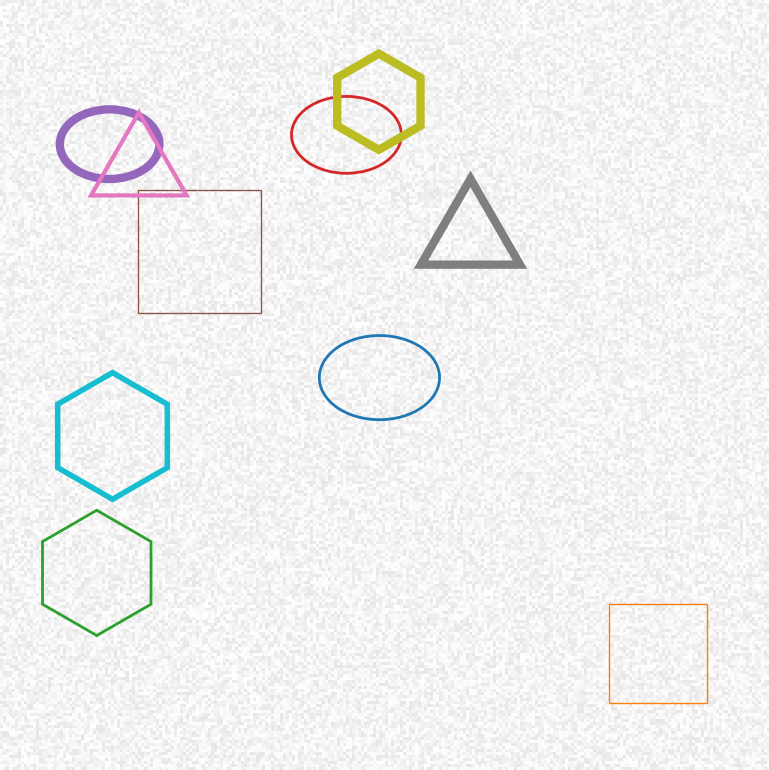[{"shape": "oval", "thickness": 1, "radius": 0.39, "center": [0.493, 0.51]}, {"shape": "square", "thickness": 0.5, "radius": 0.32, "center": [0.855, 0.151]}, {"shape": "hexagon", "thickness": 1, "radius": 0.41, "center": [0.126, 0.256]}, {"shape": "oval", "thickness": 1, "radius": 0.36, "center": [0.45, 0.825]}, {"shape": "oval", "thickness": 3, "radius": 0.32, "center": [0.142, 0.813]}, {"shape": "square", "thickness": 0.5, "radius": 0.4, "center": [0.259, 0.674]}, {"shape": "triangle", "thickness": 1.5, "radius": 0.36, "center": [0.18, 0.782]}, {"shape": "triangle", "thickness": 3, "radius": 0.37, "center": [0.611, 0.693]}, {"shape": "hexagon", "thickness": 3, "radius": 0.31, "center": [0.492, 0.868]}, {"shape": "hexagon", "thickness": 2, "radius": 0.41, "center": [0.146, 0.434]}]